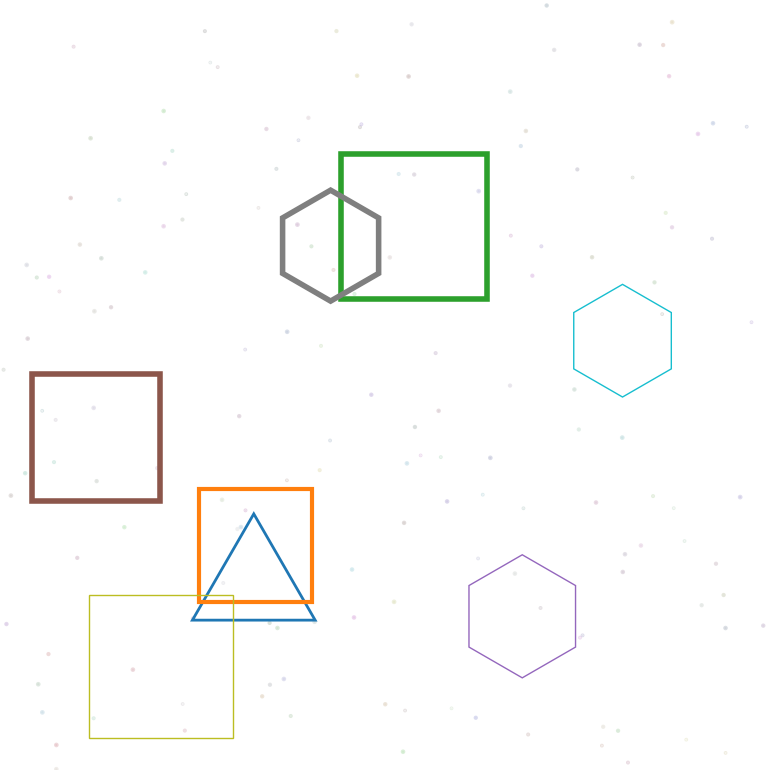[{"shape": "triangle", "thickness": 1, "radius": 0.46, "center": [0.33, 0.241]}, {"shape": "square", "thickness": 1.5, "radius": 0.37, "center": [0.332, 0.292]}, {"shape": "square", "thickness": 2, "radius": 0.47, "center": [0.538, 0.706]}, {"shape": "hexagon", "thickness": 0.5, "radius": 0.4, "center": [0.678, 0.2]}, {"shape": "square", "thickness": 2, "radius": 0.41, "center": [0.125, 0.432]}, {"shape": "hexagon", "thickness": 2, "radius": 0.36, "center": [0.429, 0.681]}, {"shape": "square", "thickness": 0.5, "radius": 0.47, "center": [0.209, 0.134]}, {"shape": "hexagon", "thickness": 0.5, "radius": 0.37, "center": [0.808, 0.558]}]